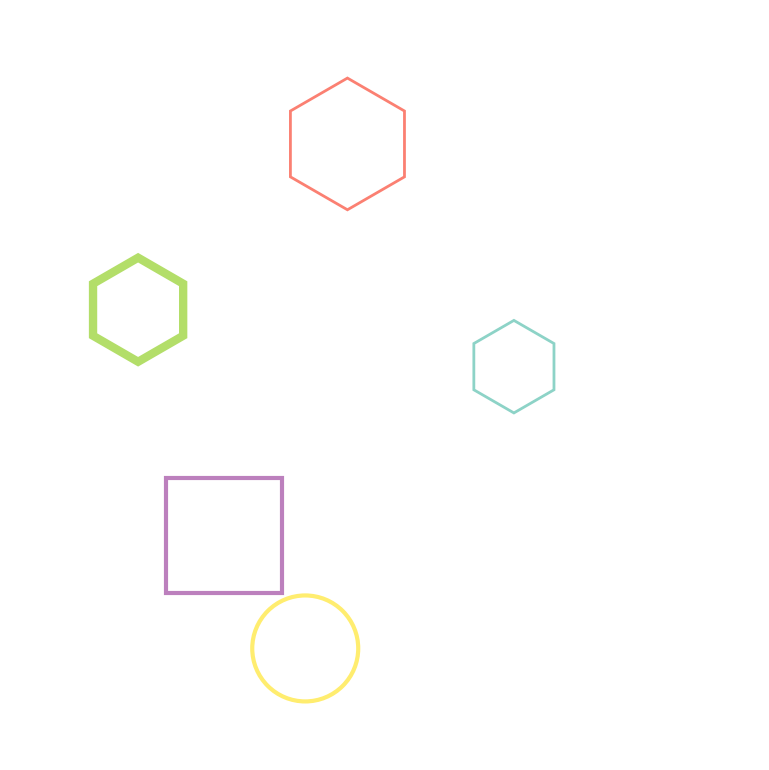[{"shape": "hexagon", "thickness": 1, "radius": 0.3, "center": [0.667, 0.524]}, {"shape": "hexagon", "thickness": 1, "radius": 0.43, "center": [0.451, 0.813]}, {"shape": "hexagon", "thickness": 3, "radius": 0.34, "center": [0.179, 0.598]}, {"shape": "square", "thickness": 1.5, "radius": 0.38, "center": [0.291, 0.304]}, {"shape": "circle", "thickness": 1.5, "radius": 0.34, "center": [0.396, 0.158]}]